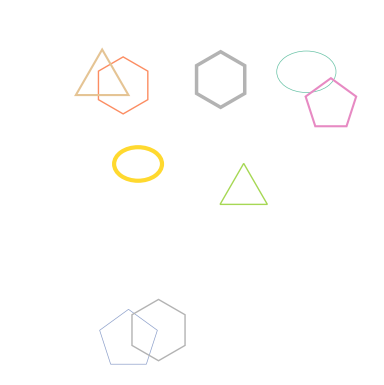[{"shape": "oval", "thickness": 0.5, "radius": 0.38, "center": [0.796, 0.814]}, {"shape": "hexagon", "thickness": 1, "radius": 0.37, "center": [0.32, 0.778]}, {"shape": "pentagon", "thickness": 0.5, "radius": 0.39, "center": [0.334, 0.118]}, {"shape": "pentagon", "thickness": 1.5, "radius": 0.35, "center": [0.859, 0.728]}, {"shape": "triangle", "thickness": 1, "radius": 0.35, "center": [0.633, 0.505]}, {"shape": "oval", "thickness": 3, "radius": 0.31, "center": [0.359, 0.574]}, {"shape": "triangle", "thickness": 1.5, "radius": 0.39, "center": [0.265, 0.793]}, {"shape": "hexagon", "thickness": 2.5, "radius": 0.36, "center": [0.573, 0.793]}, {"shape": "hexagon", "thickness": 1, "radius": 0.4, "center": [0.412, 0.143]}]